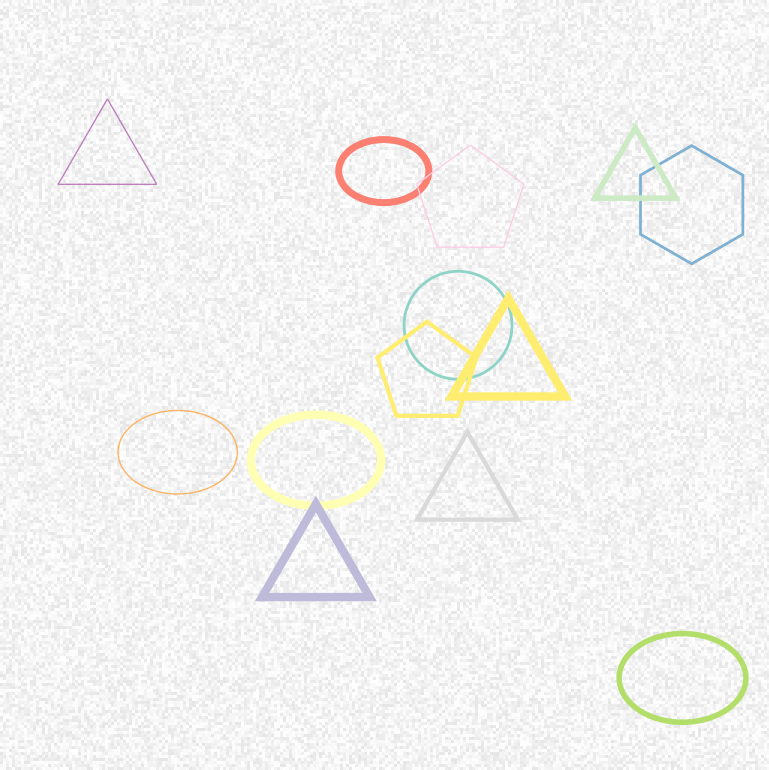[{"shape": "circle", "thickness": 1, "radius": 0.35, "center": [0.595, 0.578]}, {"shape": "oval", "thickness": 3, "radius": 0.42, "center": [0.41, 0.402]}, {"shape": "triangle", "thickness": 3, "radius": 0.4, "center": [0.41, 0.265]}, {"shape": "oval", "thickness": 2.5, "radius": 0.29, "center": [0.498, 0.778]}, {"shape": "hexagon", "thickness": 1, "radius": 0.38, "center": [0.898, 0.734]}, {"shape": "oval", "thickness": 0.5, "radius": 0.39, "center": [0.231, 0.413]}, {"shape": "oval", "thickness": 2, "radius": 0.41, "center": [0.886, 0.12]}, {"shape": "pentagon", "thickness": 0.5, "radius": 0.37, "center": [0.611, 0.738]}, {"shape": "triangle", "thickness": 1.5, "radius": 0.38, "center": [0.607, 0.363]}, {"shape": "triangle", "thickness": 0.5, "radius": 0.37, "center": [0.14, 0.798]}, {"shape": "triangle", "thickness": 2, "radius": 0.31, "center": [0.825, 0.773]}, {"shape": "pentagon", "thickness": 1.5, "radius": 0.34, "center": [0.555, 0.515]}, {"shape": "triangle", "thickness": 3, "radius": 0.43, "center": [0.66, 0.528]}]